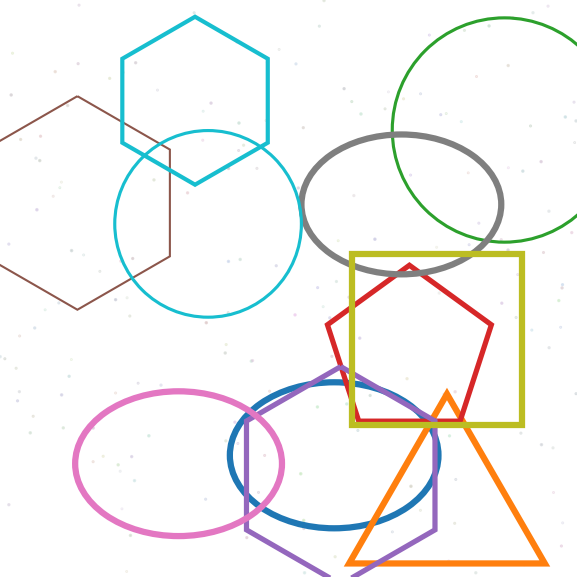[{"shape": "oval", "thickness": 3, "radius": 0.9, "center": [0.579, 0.211]}, {"shape": "triangle", "thickness": 3, "radius": 0.98, "center": [0.774, 0.121]}, {"shape": "circle", "thickness": 1.5, "radius": 0.97, "center": [0.873, 0.774]}, {"shape": "pentagon", "thickness": 2.5, "radius": 0.75, "center": [0.709, 0.391]}, {"shape": "hexagon", "thickness": 2.5, "radius": 0.94, "center": [0.59, 0.176]}, {"shape": "hexagon", "thickness": 1, "radius": 0.92, "center": [0.134, 0.648]}, {"shape": "oval", "thickness": 3, "radius": 0.9, "center": [0.309, 0.196]}, {"shape": "oval", "thickness": 3, "radius": 0.87, "center": [0.695, 0.645]}, {"shape": "square", "thickness": 3, "radius": 0.74, "center": [0.757, 0.412]}, {"shape": "circle", "thickness": 1.5, "radius": 0.81, "center": [0.36, 0.611]}, {"shape": "hexagon", "thickness": 2, "radius": 0.73, "center": [0.338, 0.825]}]